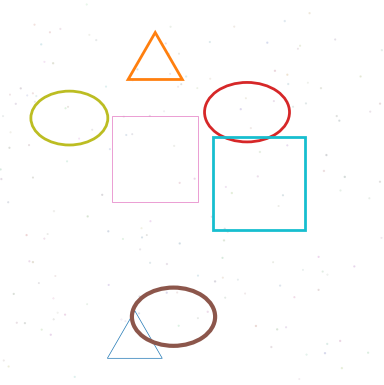[{"shape": "triangle", "thickness": 0.5, "radius": 0.41, "center": [0.35, 0.11]}, {"shape": "triangle", "thickness": 2, "radius": 0.41, "center": [0.403, 0.834]}, {"shape": "oval", "thickness": 2, "radius": 0.55, "center": [0.642, 0.709]}, {"shape": "oval", "thickness": 3, "radius": 0.54, "center": [0.451, 0.177]}, {"shape": "square", "thickness": 0.5, "radius": 0.56, "center": [0.402, 0.587]}, {"shape": "oval", "thickness": 2, "radius": 0.5, "center": [0.18, 0.693]}, {"shape": "square", "thickness": 2, "radius": 0.6, "center": [0.673, 0.523]}]